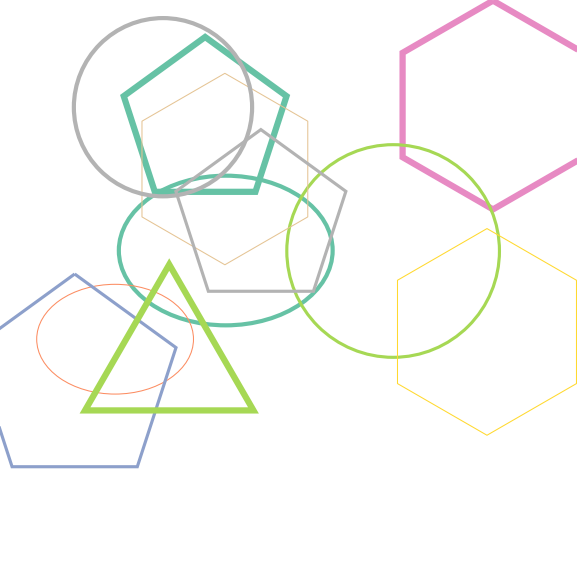[{"shape": "oval", "thickness": 2, "radius": 0.93, "center": [0.391, 0.565]}, {"shape": "pentagon", "thickness": 3, "radius": 0.74, "center": [0.355, 0.787]}, {"shape": "oval", "thickness": 0.5, "radius": 0.68, "center": [0.199, 0.412]}, {"shape": "pentagon", "thickness": 1.5, "radius": 0.92, "center": [0.129, 0.34]}, {"shape": "hexagon", "thickness": 3, "radius": 0.9, "center": [0.854, 0.817]}, {"shape": "circle", "thickness": 1.5, "radius": 0.92, "center": [0.681, 0.565]}, {"shape": "triangle", "thickness": 3, "radius": 0.84, "center": [0.293, 0.373]}, {"shape": "hexagon", "thickness": 0.5, "radius": 0.89, "center": [0.843, 0.424]}, {"shape": "hexagon", "thickness": 0.5, "radius": 0.83, "center": [0.389, 0.706]}, {"shape": "pentagon", "thickness": 1.5, "radius": 0.77, "center": [0.452, 0.62]}, {"shape": "circle", "thickness": 2, "radius": 0.77, "center": [0.282, 0.813]}]